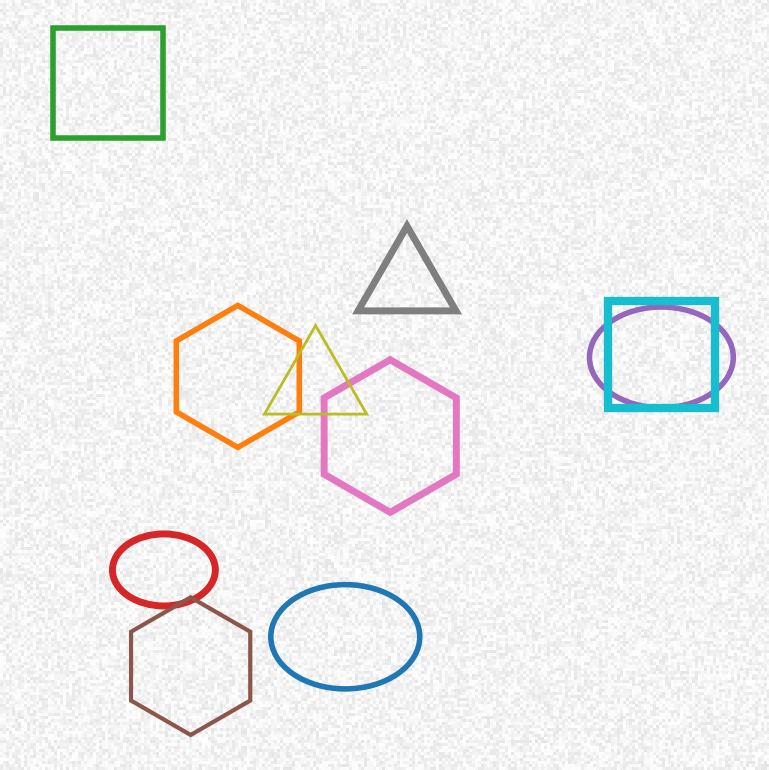[{"shape": "oval", "thickness": 2, "radius": 0.48, "center": [0.448, 0.173]}, {"shape": "hexagon", "thickness": 2, "radius": 0.46, "center": [0.309, 0.511]}, {"shape": "square", "thickness": 2, "radius": 0.36, "center": [0.14, 0.892]}, {"shape": "oval", "thickness": 2.5, "radius": 0.33, "center": [0.213, 0.26]}, {"shape": "oval", "thickness": 2, "radius": 0.47, "center": [0.859, 0.536]}, {"shape": "hexagon", "thickness": 1.5, "radius": 0.45, "center": [0.248, 0.135]}, {"shape": "hexagon", "thickness": 2.5, "radius": 0.5, "center": [0.507, 0.434]}, {"shape": "triangle", "thickness": 2.5, "radius": 0.37, "center": [0.529, 0.633]}, {"shape": "triangle", "thickness": 1, "radius": 0.38, "center": [0.41, 0.501]}, {"shape": "square", "thickness": 3, "radius": 0.35, "center": [0.859, 0.54]}]